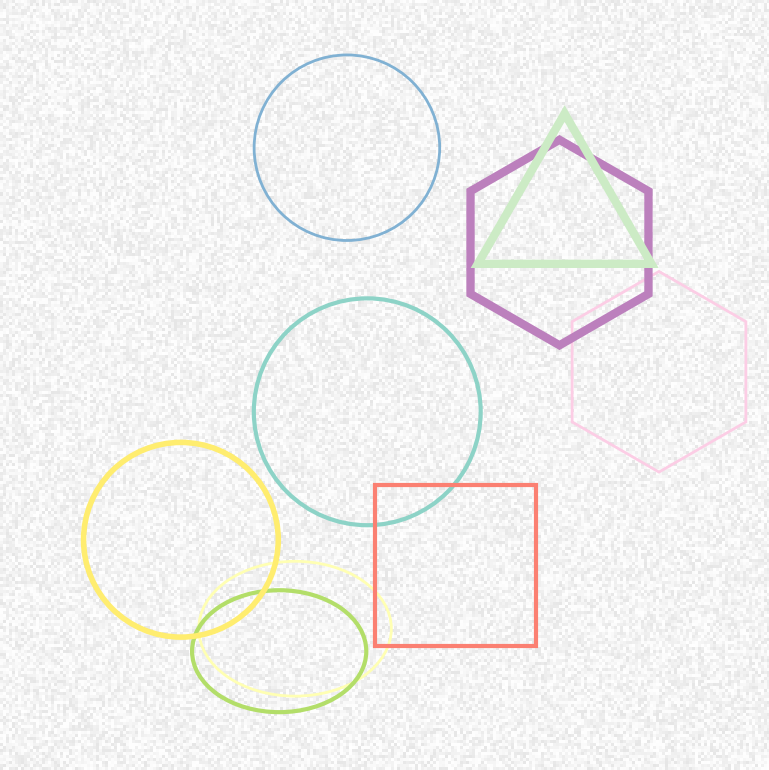[{"shape": "circle", "thickness": 1.5, "radius": 0.74, "center": [0.477, 0.465]}, {"shape": "oval", "thickness": 1, "radius": 0.63, "center": [0.383, 0.183]}, {"shape": "square", "thickness": 1.5, "radius": 0.52, "center": [0.592, 0.266]}, {"shape": "circle", "thickness": 1, "radius": 0.6, "center": [0.451, 0.808]}, {"shape": "oval", "thickness": 1.5, "radius": 0.57, "center": [0.363, 0.154]}, {"shape": "hexagon", "thickness": 1, "radius": 0.65, "center": [0.856, 0.517]}, {"shape": "hexagon", "thickness": 3, "radius": 0.67, "center": [0.727, 0.685]}, {"shape": "triangle", "thickness": 3, "radius": 0.65, "center": [0.733, 0.722]}, {"shape": "circle", "thickness": 2, "radius": 0.63, "center": [0.235, 0.299]}]